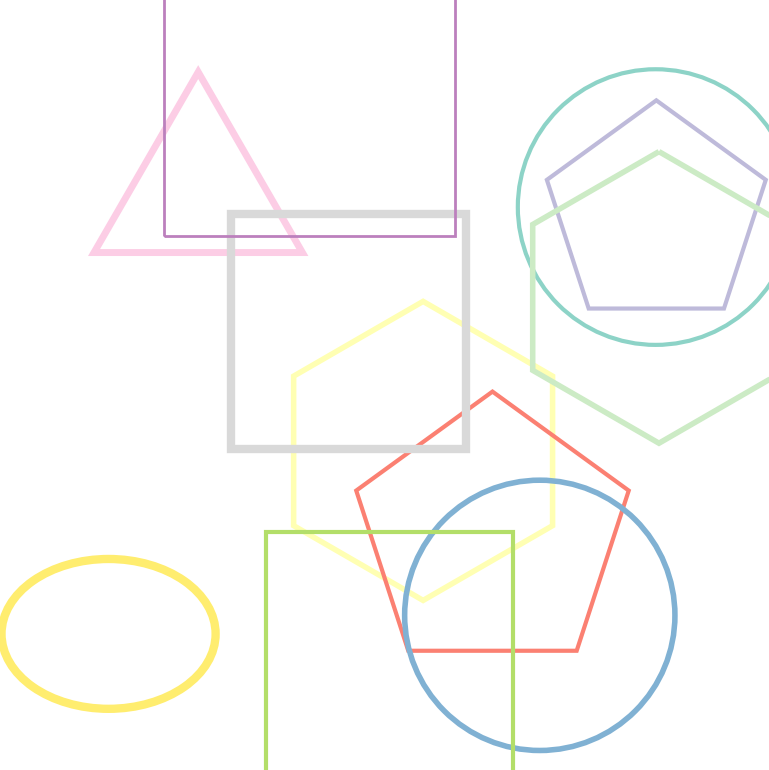[{"shape": "circle", "thickness": 1.5, "radius": 0.89, "center": [0.851, 0.731]}, {"shape": "hexagon", "thickness": 2, "radius": 0.97, "center": [0.55, 0.414]}, {"shape": "pentagon", "thickness": 1.5, "radius": 0.75, "center": [0.852, 0.72]}, {"shape": "pentagon", "thickness": 1.5, "radius": 0.93, "center": [0.64, 0.305]}, {"shape": "circle", "thickness": 2, "radius": 0.88, "center": [0.701, 0.201]}, {"shape": "square", "thickness": 1.5, "radius": 0.8, "center": [0.506, 0.149]}, {"shape": "triangle", "thickness": 2.5, "radius": 0.78, "center": [0.257, 0.75]}, {"shape": "square", "thickness": 3, "radius": 0.76, "center": [0.452, 0.569]}, {"shape": "square", "thickness": 1, "radius": 0.95, "center": [0.402, 0.883]}, {"shape": "hexagon", "thickness": 2, "radius": 0.95, "center": [0.856, 0.614]}, {"shape": "oval", "thickness": 3, "radius": 0.7, "center": [0.141, 0.177]}]